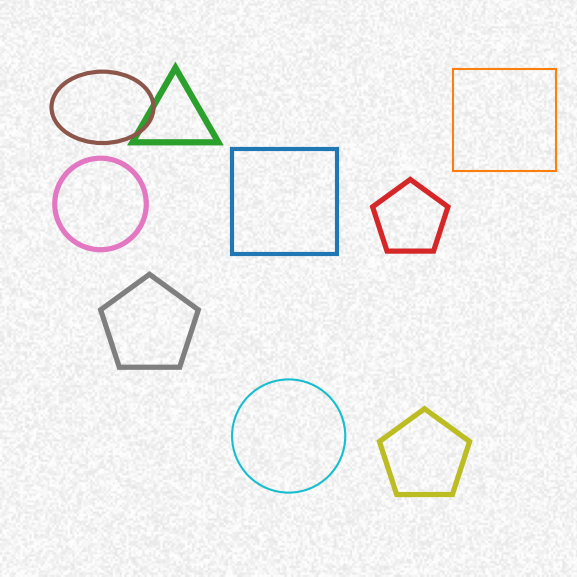[{"shape": "square", "thickness": 2, "radius": 0.45, "center": [0.492, 0.651]}, {"shape": "square", "thickness": 1, "radius": 0.44, "center": [0.874, 0.792]}, {"shape": "triangle", "thickness": 3, "radius": 0.43, "center": [0.304, 0.796]}, {"shape": "pentagon", "thickness": 2.5, "radius": 0.34, "center": [0.71, 0.62]}, {"shape": "oval", "thickness": 2, "radius": 0.44, "center": [0.178, 0.813]}, {"shape": "circle", "thickness": 2.5, "radius": 0.4, "center": [0.174, 0.646]}, {"shape": "pentagon", "thickness": 2.5, "radius": 0.44, "center": [0.259, 0.435]}, {"shape": "pentagon", "thickness": 2.5, "radius": 0.41, "center": [0.735, 0.209]}, {"shape": "circle", "thickness": 1, "radius": 0.49, "center": [0.5, 0.244]}]